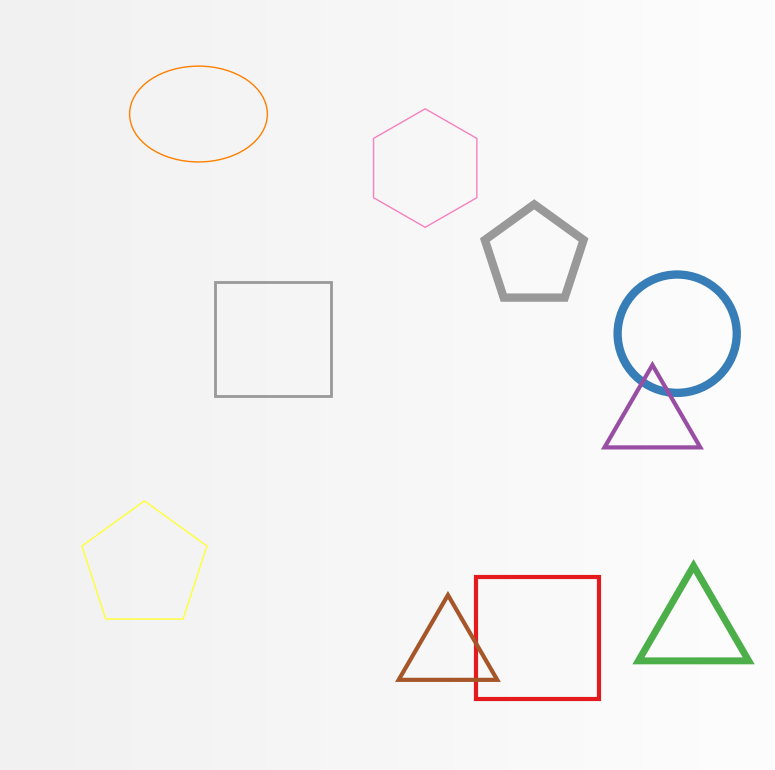[{"shape": "square", "thickness": 1.5, "radius": 0.4, "center": [0.693, 0.172]}, {"shape": "circle", "thickness": 3, "radius": 0.38, "center": [0.874, 0.567]}, {"shape": "triangle", "thickness": 2.5, "radius": 0.41, "center": [0.895, 0.183]}, {"shape": "triangle", "thickness": 1.5, "radius": 0.36, "center": [0.842, 0.455]}, {"shape": "oval", "thickness": 0.5, "radius": 0.44, "center": [0.256, 0.852]}, {"shape": "pentagon", "thickness": 0.5, "radius": 0.42, "center": [0.186, 0.265]}, {"shape": "triangle", "thickness": 1.5, "radius": 0.37, "center": [0.578, 0.154]}, {"shape": "hexagon", "thickness": 0.5, "radius": 0.38, "center": [0.549, 0.782]}, {"shape": "pentagon", "thickness": 3, "radius": 0.33, "center": [0.689, 0.668]}, {"shape": "square", "thickness": 1, "radius": 0.37, "center": [0.352, 0.56]}]